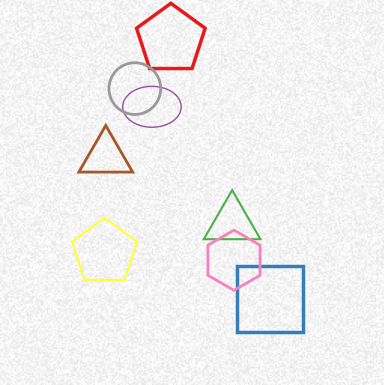[{"shape": "pentagon", "thickness": 2.5, "radius": 0.47, "center": [0.444, 0.898]}, {"shape": "square", "thickness": 2.5, "radius": 0.43, "center": [0.702, 0.223]}, {"shape": "triangle", "thickness": 1.5, "radius": 0.42, "center": [0.603, 0.421]}, {"shape": "oval", "thickness": 1, "radius": 0.38, "center": [0.395, 0.723]}, {"shape": "pentagon", "thickness": 1.5, "radius": 0.44, "center": [0.272, 0.345]}, {"shape": "triangle", "thickness": 2, "radius": 0.4, "center": [0.275, 0.593]}, {"shape": "hexagon", "thickness": 2, "radius": 0.39, "center": [0.608, 0.324]}, {"shape": "circle", "thickness": 2, "radius": 0.34, "center": [0.35, 0.77]}]